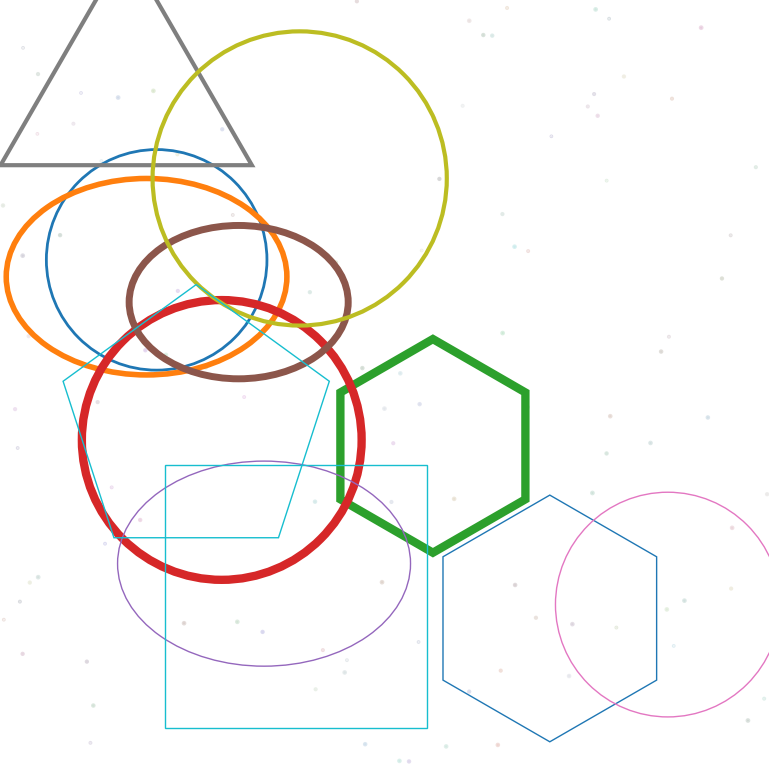[{"shape": "circle", "thickness": 1, "radius": 0.72, "center": [0.203, 0.663]}, {"shape": "hexagon", "thickness": 0.5, "radius": 0.8, "center": [0.714, 0.197]}, {"shape": "oval", "thickness": 2, "radius": 0.91, "center": [0.19, 0.641]}, {"shape": "hexagon", "thickness": 3, "radius": 0.69, "center": [0.562, 0.421]}, {"shape": "circle", "thickness": 3, "radius": 0.91, "center": [0.288, 0.429]}, {"shape": "oval", "thickness": 0.5, "radius": 0.95, "center": [0.343, 0.268]}, {"shape": "oval", "thickness": 2.5, "radius": 0.71, "center": [0.31, 0.608]}, {"shape": "circle", "thickness": 0.5, "radius": 0.73, "center": [0.867, 0.215]}, {"shape": "triangle", "thickness": 1.5, "radius": 0.94, "center": [0.164, 0.88]}, {"shape": "circle", "thickness": 1.5, "radius": 0.96, "center": [0.389, 0.768]}, {"shape": "pentagon", "thickness": 0.5, "radius": 0.91, "center": [0.255, 0.449]}, {"shape": "square", "thickness": 0.5, "radius": 0.85, "center": [0.384, 0.225]}]